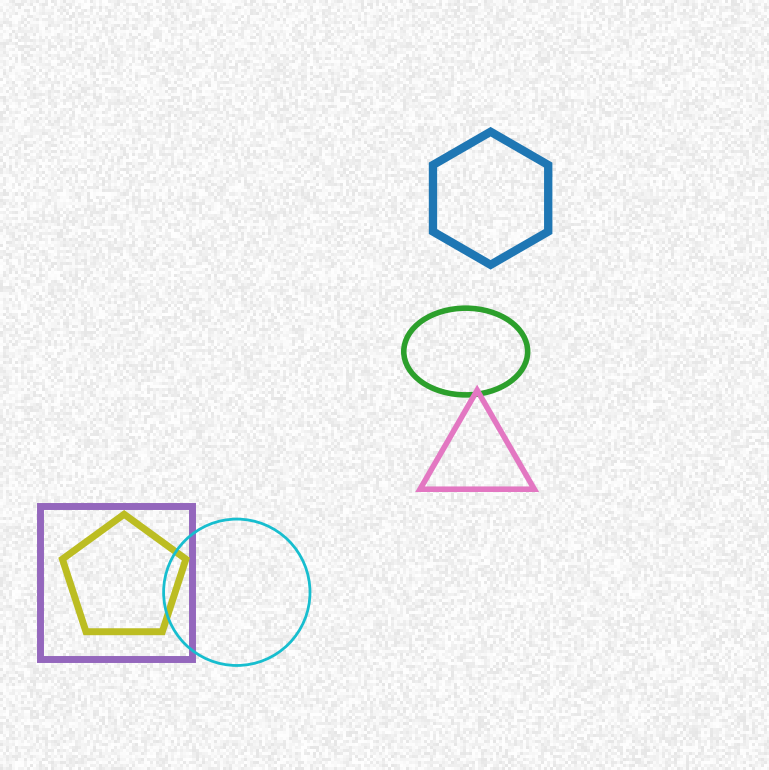[{"shape": "hexagon", "thickness": 3, "radius": 0.43, "center": [0.637, 0.742]}, {"shape": "oval", "thickness": 2, "radius": 0.4, "center": [0.605, 0.543]}, {"shape": "square", "thickness": 2.5, "radius": 0.5, "center": [0.151, 0.243]}, {"shape": "triangle", "thickness": 2, "radius": 0.43, "center": [0.62, 0.407]}, {"shape": "pentagon", "thickness": 2.5, "radius": 0.42, "center": [0.161, 0.248]}, {"shape": "circle", "thickness": 1, "radius": 0.48, "center": [0.308, 0.231]}]